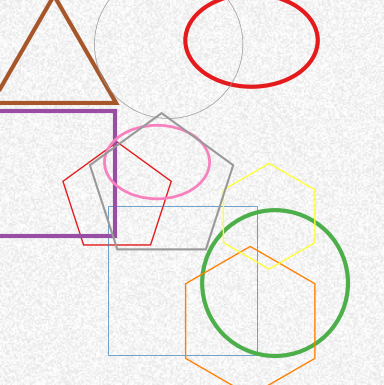[{"shape": "oval", "thickness": 3, "radius": 0.86, "center": [0.653, 0.895]}, {"shape": "pentagon", "thickness": 1, "radius": 0.74, "center": [0.304, 0.483]}, {"shape": "square", "thickness": 0.5, "radius": 0.97, "center": [0.475, 0.272]}, {"shape": "circle", "thickness": 3, "radius": 0.95, "center": [0.715, 0.265]}, {"shape": "square", "thickness": 3, "radius": 0.81, "center": [0.137, 0.55]}, {"shape": "hexagon", "thickness": 1, "radius": 0.97, "center": [0.65, 0.166]}, {"shape": "hexagon", "thickness": 1, "radius": 0.69, "center": [0.699, 0.438]}, {"shape": "triangle", "thickness": 3, "radius": 0.93, "center": [0.14, 0.826]}, {"shape": "oval", "thickness": 2, "radius": 0.68, "center": [0.408, 0.579]}, {"shape": "pentagon", "thickness": 1.5, "radius": 0.98, "center": [0.42, 0.511]}, {"shape": "circle", "thickness": 0.5, "radius": 0.96, "center": [0.438, 0.885]}]